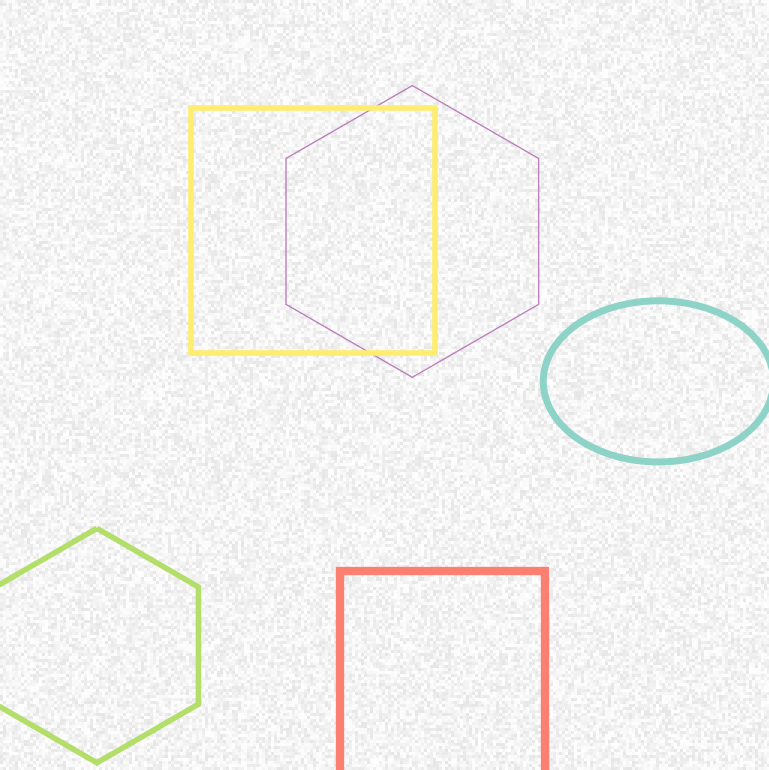[{"shape": "oval", "thickness": 2.5, "radius": 0.75, "center": [0.855, 0.505]}, {"shape": "square", "thickness": 3, "radius": 0.67, "center": [0.575, 0.125]}, {"shape": "hexagon", "thickness": 2, "radius": 0.76, "center": [0.126, 0.162]}, {"shape": "hexagon", "thickness": 0.5, "radius": 0.95, "center": [0.535, 0.699]}, {"shape": "square", "thickness": 2, "radius": 0.79, "center": [0.406, 0.7]}]